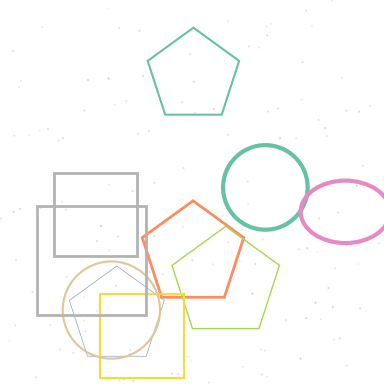[{"shape": "pentagon", "thickness": 1.5, "radius": 0.62, "center": [0.502, 0.803]}, {"shape": "circle", "thickness": 3, "radius": 0.55, "center": [0.689, 0.513]}, {"shape": "pentagon", "thickness": 2, "radius": 0.69, "center": [0.501, 0.34]}, {"shape": "pentagon", "thickness": 0.5, "radius": 0.65, "center": [0.303, 0.18]}, {"shape": "oval", "thickness": 3, "radius": 0.58, "center": [0.897, 0.45]}, {"shape": "pentagon", "thickness": 1, "radius": 0.73, "center": [0.586, 0.265]}, {"shape": "square", "thickness": 1.5, "radius": 0.55, "center": [0.369, 0.127]}, {"shape": "circle", "thickness": 1.5, "radius": 0.63, "center": [0.289, 0.195]}, {"shape": "square", "thickness": 2, "radius": 0.54, "center": [0.248, 0.443]}, {"shape": "square", "thickness": 2, "radius": 0.71, "center": [0.238, 0.324]}]